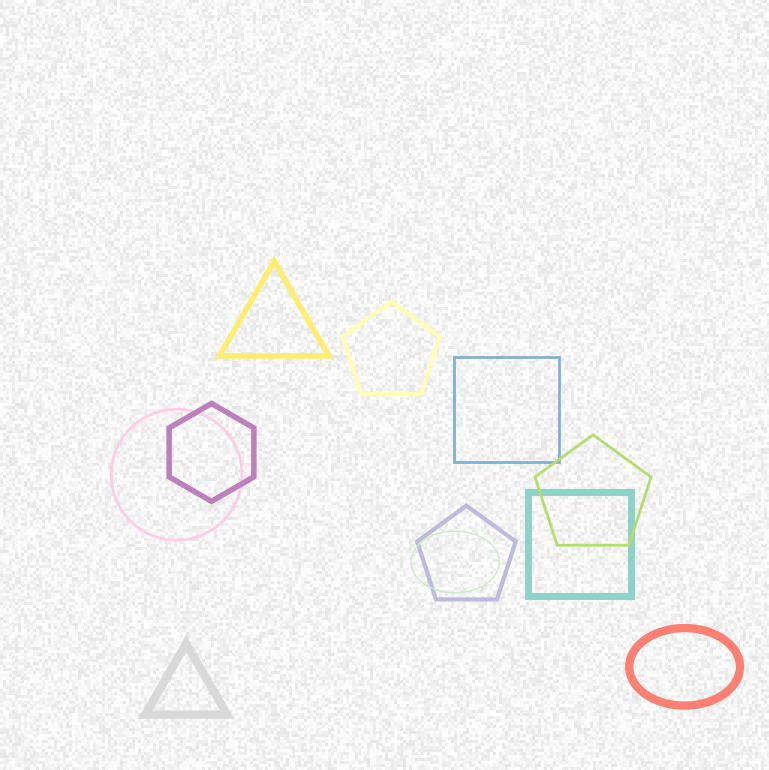[{"shape": "square", "thickness": 2.5, "radius": 0.34, "center": [0.753, 0.293]}, {"shape": "pentagon", "thickness": 1.5, "radius": 0.33, "center": [0.508, 0.542]}, {"shape": "pentagon", "thickness": 1.5, "radius": 0.34, "center": [0.606, 0.276]}, {"shape": "oval", "thickness": 3, "radius": 0.36, "center": [0.889, 0.134]}, {"shape": "square", "thickness": 1, "radius": 0.34, "center": [0.658, 0.468]}, {"shape": "pentagon", "thickness": 1, "radius": 0.4, "center": [0.77, 0.356]}, {"shape": "circle", "thickness": 1, "radius": 0.42, "center": [0.229, 0.383]}, {"shape": "triangle", "thickness": 3, "radius": 0.31, "center": [0.242, 0.103]}, {"shape": "hexagon", "thickness": 2, "radius": 0.32, "center": [0.275, 0.412]}, {"shape": "oval", "thickness": 0.5, "radius": 0.29, "center": [0.591, 0.27]}, {"shape": "triangle", "thickness": 2, "radius": 0.41, "center": [0.356, 0.579]}]